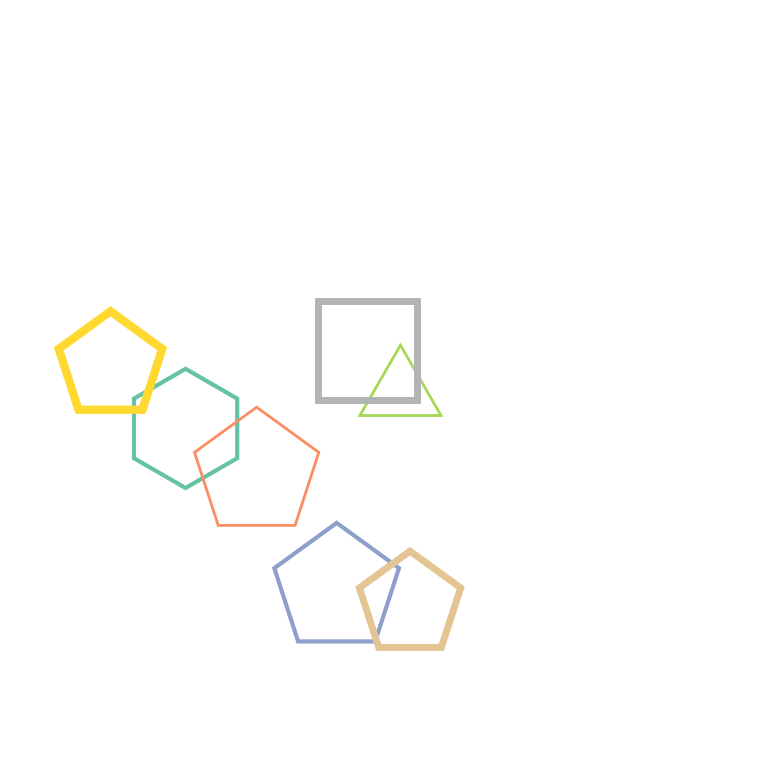[{"shape": "hexagon", "thickness": 1.5, "radius": 0.39, "center": [0.241, 0.444]}, {"shape": "pentagon", "thickness": 1, "radius": 0.42, "center": [0.333, 0.386]}, {"shape": "pentagon", "thickness": 1.5, "radius": 0.43, "center": [0.437, 0.236]}, {"shape": "triangle", "thickness": 1, "radius": 0.3, "center": [0.52, 0.491]}, {"shape": "pentagon", "thickness": 3, "radius": 0.35, "center": [0.143, 0.525]}, {"shape": "pentagon", "thickness": 2.5, "radius": 0.35, "center": [0.533, 0.215]}, {"shape": "square", "thickness": 2.5, "radius": 0.32, "center": [0.478, 0.545]}]